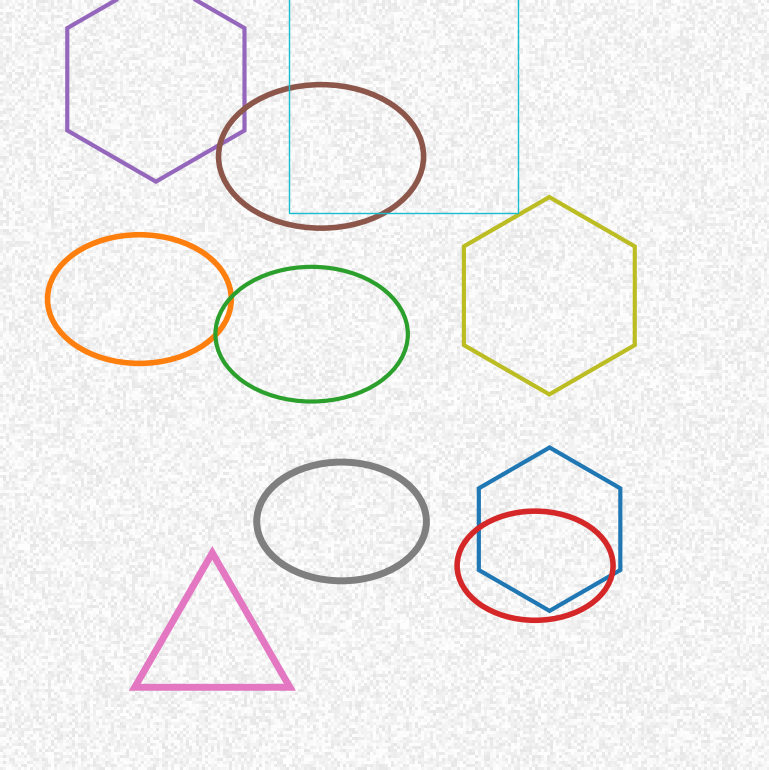[{"shape": "hexagon", "thickness": 1.5, "radius": 0.53, "center": [0.714, 0.313]}, {"shape": "oval", "thickness": 2, "radius": 0.6, "center": [0.181, 0.612]}, {"shape": "oval", "thickness": 1.5, "radius": 0.62, "center": [0.405, 0.566]}, {"shape": "oval", "thickness": 2, "radius": 0.51, "center": [0.695, 0.265]}, {"shape": "hexagon", "thickness": 1.5, "radius": 0.66, "center": [0.202, 0.897]}, {"shape": "oval", "thickness": 2, "radius": 0.67, "center": [0.417, 0.797]}, {"shape": "triangle", "thickness": 2.5, "radius": 0.58, "center": [0.276, 0.166]}, {"shape": "oval", "thickness": 2.5, "radius": 0.55, "center": [0.444, 0.323]}, {"shape": "hexagon", "thickness": 1.5, "radius": 0.64, "center": [0.713, 0.616]}, {"shape": "square", "thickness": 0.5, "radius": 0.75, "center": [0.524, 0.872]}]